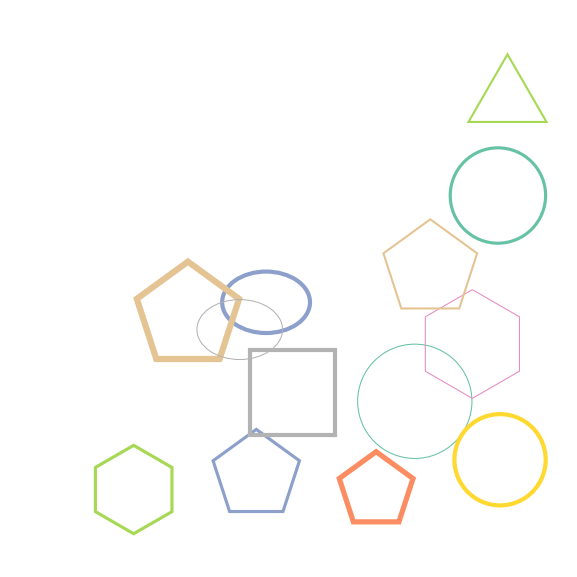[{"shape": "circle", "thickness": 0.5, "radius": 0.49, "center": [0.718, 0.304]}, {"shape": "circle", "thickness": 1.5, "radius": 0.41, "center": [0.862, 0.661]}, {"shape": "pentagon", "thickness": 2.5, "radius": 0.34, "center": [0.651, 0.15]}, {"shape": "oval", "thickness": 2, "radius": 0.38, "center": [0.461, 0.476]}, {"shape": "pentagon", "thickness": 1.5, "radius": 0.39, "center": [0.444, 0.177]}, {"shape": "hexagon", "thickness": 0.5, "radius": 0.47, "center": [0.818, 0.403]}, {"shape": "hexagon", "thickness": 1.5, "radius": 0.38, "center": [0.231, 0.151]}, {"shape": "triangle", "thickness": 1, "radius": 0.39, "center": [0.879, 0.827]}, {"shape": "circle", "thickness": 2, "radius": 0.4, "center": [0.866, 0.203]}, {"shape": "pentagon", "thickness": 3, "radius": 0.47, "center": [0.325, 0.453]}, {"shape": "pentagon", "thickness": 1, "radius": 0.43, "center": [0.745, 0.534]}, {"shape": "square", "thickness": 2, "radius": 0.37, "center": [0.507, 0.32]}, {"shape": "oval", "thickness": 0.5, "radius": 0.37, "center": [0.415, 0.428]}]